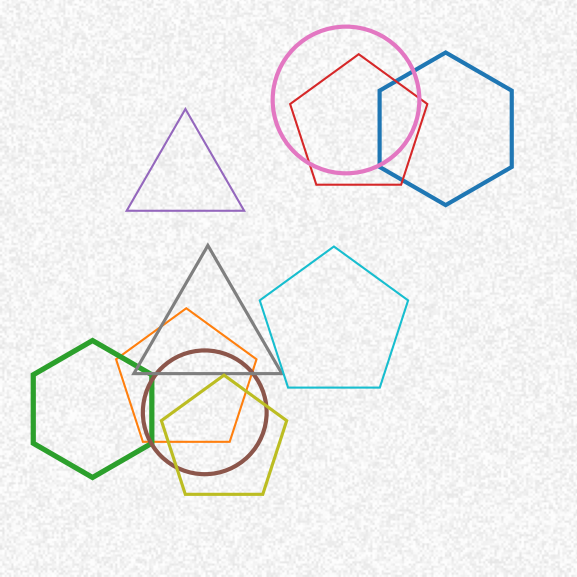[{"shape": "hexagon", "thickness": 2, "radius": 0.66, "center": [0.772, 0.776]}, {"shape": "pentagon", "thickness": 1, "radius": 0.64, "center": [0.323, 0.338]}, {"shape": "hexagon", "thickness": 2.5, "radius": 0.59, "center": [0.16, 0.291]}, {"shape": "pentagon", "thickness": 1, "radius": 0.62, "center": [0.621, 0.78]}, {"shape": "triangle", "thickness": 1, "radius": 0.59, "center": [0.321, 0.693]}, {"shape": "circle", "thickness": 2, "radius": 0.54, "center": [0.355, 0.285]}, {"shape": "circle", "thickness": 2, "radius": 0.64, "center": [0.599, 0.826]}, {"shape": "triangle", "thickness": 1.5, "radius": 0.74, "center": [0.36, 0.426]}, {"shape": "pentagon", "thickness": 1.5, "radius": 0.57, "center": [0.388, 0.235]}, {"shape": "pentagon", "thickness": 1, "radius": 0.68, "center": [0.578, 0.437]}]